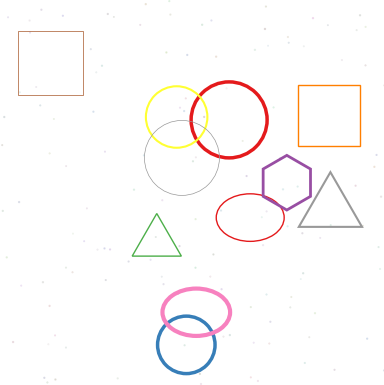[{"shape": "circle", "thickness": 2.5, "radius": 0.49, "center": [0.595, 0.689]}, {"shape": "oval", "thickness": 1, "radius": 0.44, "center": [0.65, 0.435]}, {"shape": "circle", "thickness": 2.5, "radius": 0.37, "center": [0.484, 0.104]}, {"shape": "triangle", "thickness": 1, "radius": 0.37, "center": [0.407, 0.372]}, {"shape": "hexagon", "thickness": 2, "radius": 0.36, "center": [0.745, 0.525]}, {"shape": "square", "thickness": 1, "radius": 0.4, "center": [0.855, 0.7]}, {"shape": "circle", "thickness": 1.5, "radius": 0.4, "center": [0.459, 0.696]}, {"shape": "square", "thickness": 0.5, "radius": 0.42, "center": [0.131, 0.836]}, {"shape": "oval", "thickness": 3, "radius": 0.44, "center": [0.51, 0.189]}, {"shape": "triangle", "thickness": 1.5, "radius": 0.47, "center": [0.858, 0.458]}, {"shape": "circle", "thickness": 0.5, "radius": 0.49, "center": [0.473, 0.59]}]